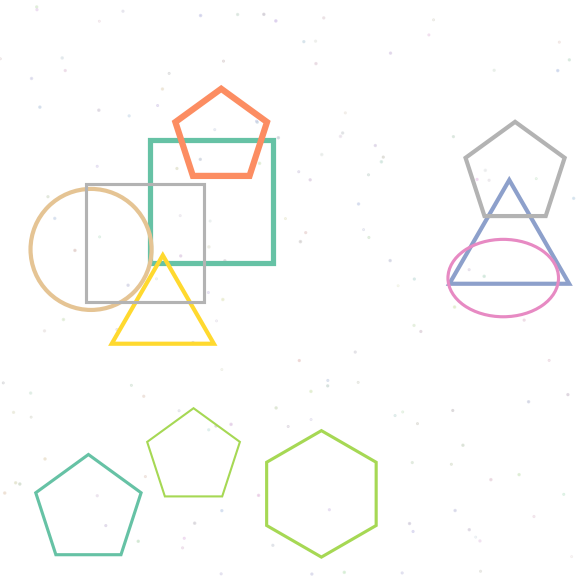[{"shape": "pentagon", "thickness": 1.5, "radius": 0.48, "center": [0.153, 0.116]}, {"shape": "square", "thickness": 2.5, "radius": 0.53, "center": [0.366, 0.65]}, {"shape": "pentagon", "thickness": 3, "radius": 0.42, "center": [0.383, 0.762]}, {"shape": "triangle", "thickness": 2, "radius": 0.6, "center": [0.882, 0.568]}, {"shape": "oval", "thickness": 1.5, "radius": 0.48, "center": [0.871, 0.518]}, {"shape": "hexagon", "thickness": 1.5, "radius": 0.55, "center": [0.557, 0.144]}, {"shape": "pentagon", "thickness": 1, "radius": 0.42, "center": [0.335, 0.208]}, {"shape": "triangle", "thickness": 2, "radius": 0.51, "center": [0.282, 0.455]}, {"shape": "circle", "thickness": 2, "radius": 0.52, "center": [0.158, 0.567]}, {"shape": "pentagon", "thickness": 2, "radius": 0.45, "center": [0.892, 0.698]}, {"shape": "square", "thickness": 1.5, "radius": 0.51, "center": [0.251, 0.578]}]